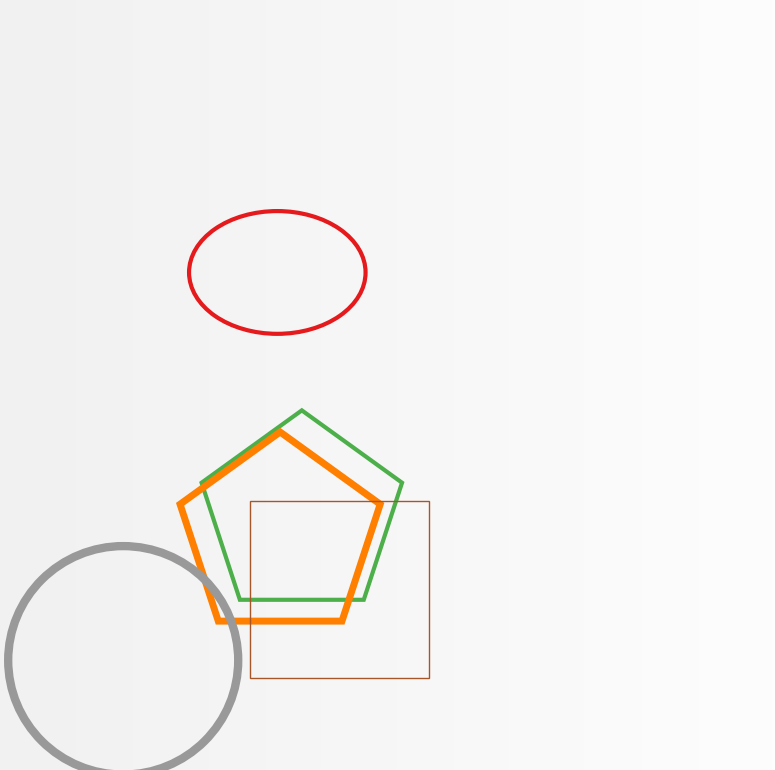[{"shape": "oval", "thickness": 1.5, "radius": 0.57, "center": [0.358, 0.646]}, {"shape": "pentagon", "thickness": 1.5, "radius": 0.68, "center": [0.389, 0.331]}, {"shape": "pentagon", "thickness": 2.5, "radius": 0.68, "center": [0.361, 0.303]}, {"shape": "square", "thickness": 0.5, "radius": 0.58, "center": [0.438, 0.235]}, {"shape": "circle", "thickness": 3, "radius": 0.74, "center": [0.159, 0.142]}]